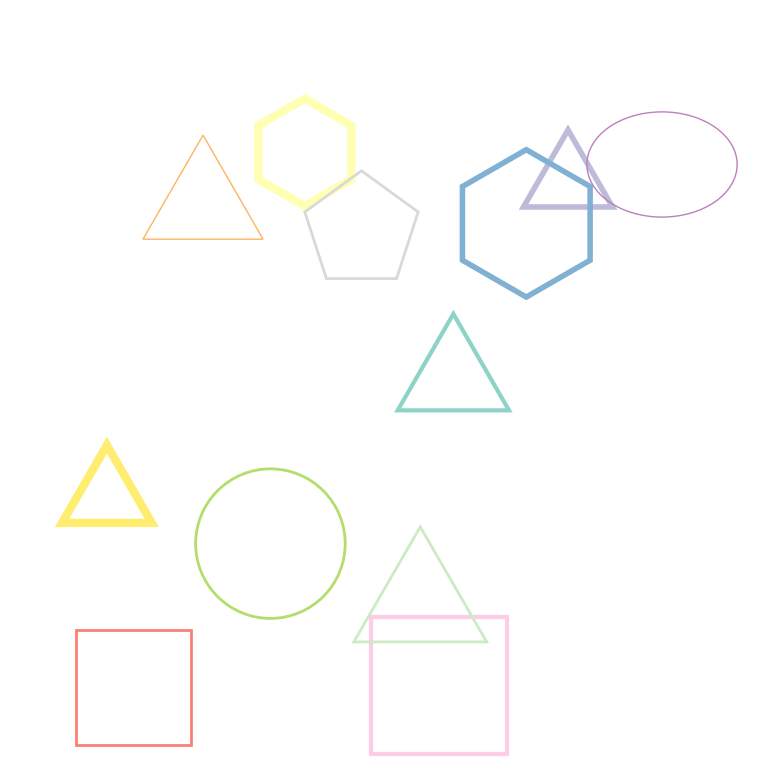[{"shape": "triangle", "thickness": 1.5, "radius": 0.42, "center": [0.589, 0.509]}, {"shape": "hexagon", "thickness": 3, "radius": 0.35, "center": [0.396, 0.802]}, {"shape": "triangle", "thickness": 2, "radius": 0.33, "center": [0.738, 0.765]}, {"shape": "square", "thickness": 1, "radius": 0.37, "center": [0.173, 0.107]}, {"shape": "hexagon", "thickness": 2, "radius": 0.48, "center": [0.683, 0.71]}, {"shape": "triangle", "thickness": 0.5, "radius": 0.45, "center": [0.264, 0.734]}, {"shape": "circle", "thickness": 1, "radius": 0.49, "center": [0.351, 0.294]}, {"shape": "square", "thickness": 1.5, "radius": 0.44, "center": [0.57, 0.11]}, {"shape": "pentagon", "thickness": 1, "radius": 0.39, "center": [0.469, 0.701]}, {"shape": "oval", "thickness": 0.5, "radius": 0.49, "center": [0.86, 0.786]}, {"shape": "triangle", "thickness": 1, "radius": 0.5, "center": [0.546, 0.216]}, {"shape": "triangle", "thickness": 3, "radius": 0.34, "center": [0.139, 0.355]}]